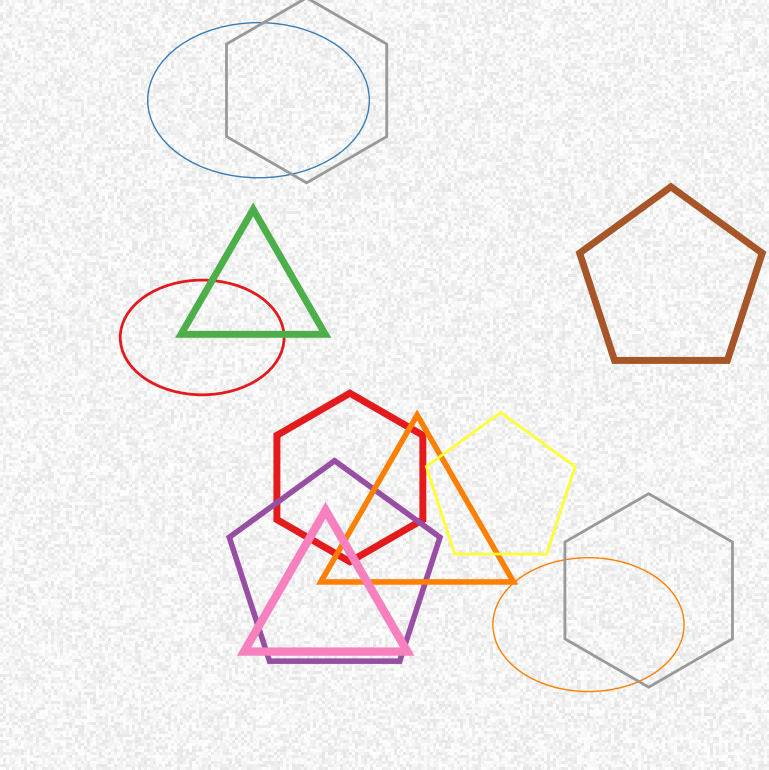[{"shape": "hexagon", "thickness": 2.5, "radius": 0.55, "center": [0.454, 0.38]}, {"shape": "oval", "thickness": 1, "radius": 0.53, "center": [0.263, 0.562]}, {"shape": "oval", "thickness": 0.5, "radius": 0.72, "center": [0.336, 0.87]}, {"shape": "triangle", "thickness": 2.5, "radius": 0.54, "center": [0.329, 0.62]}, {"shape": "pentagon", "thickness": 2, "radius": 0.72, "center": [0.435, 0.258]}, {"shape": "triangle", "thickness": 2, "radius": 0.72, "center": [0.542, 0.316]}, {"shape": "oval", "thickness": 0.5, "radius": 0.62, "center": [0.764, 0.189]}, {"shape": "pentagon", "thickness": 1, "radius": 0.51, "center": [0.65, 0.363]}, {"shape": "pentagon", "thickness": 2.5, "radius": 0.62, "center": [0.871, 0.633]}, {"shape": "triangle", "thickness": 3, "radius": 0.61, "center": [0.423, 0.215]}, {"shape": "hexagon", "thickness": 1, "radius": 0.6, "center": [0.398, 0.883]}, {"shape": "hexagon", "thickness": 1, "radius": 0.63, "center": [0.842, 0.233]}]